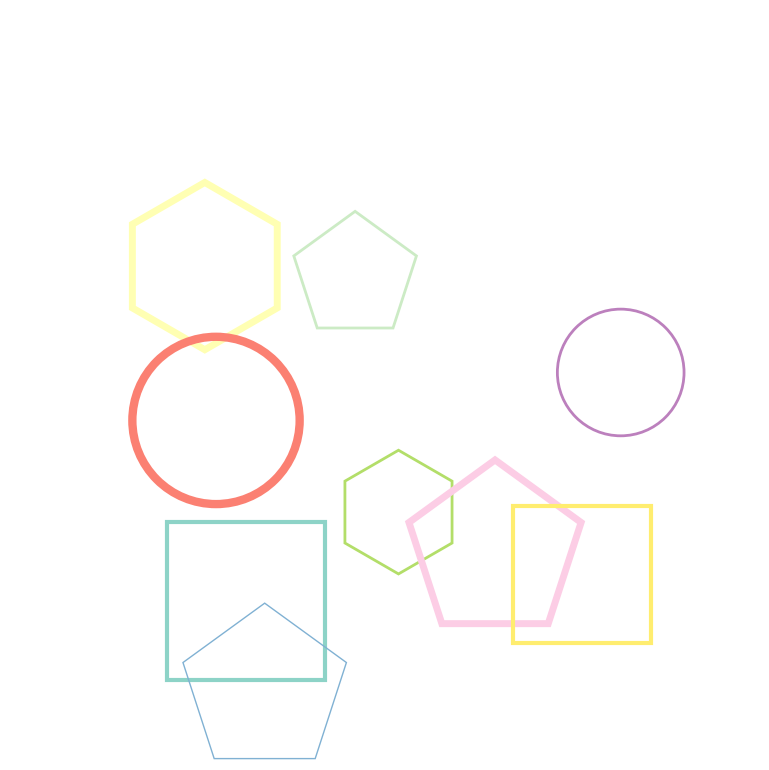[{"shape": "square", "thickness": 1.5, "radius": 0.51, "center": [0.319, 0.219]}, {"shape": "hexagon", "thickness": 2.5, "radius": 0.54, "center": [0.266, 0.654]}, {"shape": "circle", "thickness": 3, "radius": 0.54, "center": [0.281, 0.454]}, {"shape": "pentagon", "thickness": 0.5, "radius": 0.56, "center": [0.344, 0.105]}, {"shape": "hexagon", "thickness": 1, "radius": 0.4, "center": [0.518, 0.335]}, {"shape": "pentagon", "thickness": 2.5, "radius": 0.59, "center": [0.643, 0.285]}, {"shape": "circle", "thickness": 1, "radius": 0.41, "center": [0.806, 0.516]}, {"shape": "pentagon", "thickness": 1, "radius": 0.42, "center": [0.461, 0.642]}, {"shape": "square", "thickness": 1.5, "radius": 0.45, "center": [0.756, 0.254]}]